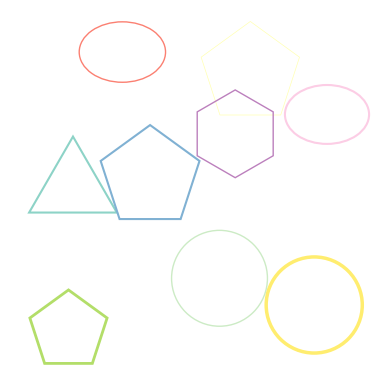[{"shape": "triangle", "thickness": 1.5, "radius": 0.66, "center": [0.19, 0.514]}, {"shape": "pentagon", "thickness": 0.5, "radius": 0.67, "center": [0.65, 0.81]}, {"shape": "oval", "thickness": 1, "radius": 0.56, "center": [0.318, 0.865]}, {"shape": "pentagon", "thickness": 1.5, "radius": 0.67, "center": [0.39, 0.54]}, {"shape": "pentagon", "thickness": 2, "radius": 0.53, "center": [0.178, 0.141]}, {"shape": "oval", "thickness": 1.5, "radius": 0.55, "center": [0.849, 0.703]}, {"shape": "hexagon", "thickness": 1, "radius": 0.57, "center": [0.611, 0.652]}, {"shape": "circle", "thickness": 1, "radius": 0.62, "center": [0.57, 0.277]}, {"shape": "circle", "thickness": 2.5, "radius": 0.62, "center": [0.816, 0.208]}]